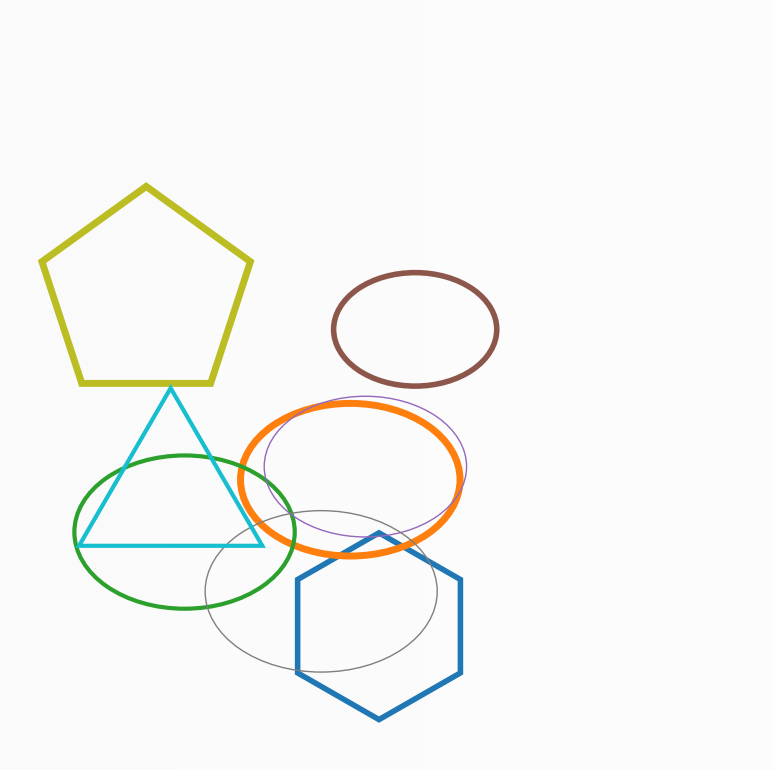[{"shape": "hexagon", "thickness": 2, "radius": 0.61, "center": [0.489, 0.187]}, {"shape": "oval", "thickness": 2.5, "radius": 0.71, "center": [0.452, 0.377]}, {"shape": "oval", "thickness": 1.5, "radius": 0.71, "center": [0.238, 0.309]}, {"shape": "oval", "thickness": 0.5, "radius": 0.65, "center": [0.471, 0.394]}, {"shape": "oval", "thickness": 2, "radius": 0.53, "center": [0.536, 0.572]}, {"shape": "oval", "thickness": 0.5, "radius": 0.75, "center": [0.414, 0.232]}, {"shape": "pentagon", "thickness": 2.5, "radius": 0.71, "center": [0.189, 0.616]}, {"shape": "triangle", "thickness": 1.5, "radius": 0.68, "center": [0.22, 0.359]}]